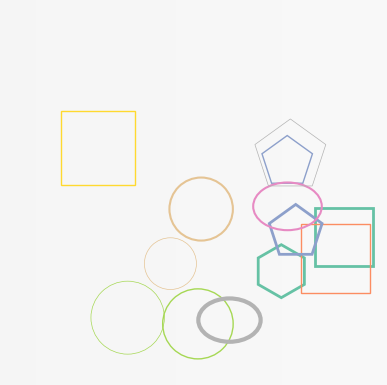[{"shape": "hexagon", "thickness": 2, "radius": 0.34, "center": [0.726, 0.296]}, {"shape": "square", "thickness": 2, "radius": 0.37, "center": [0.888, 0.385]}, {"shape": "square", "thickness": 1, "radius": 0.45, "center": [0.865, 0.33]}, {"shape": "pentagon", "thickness": 1, "radius": 0.34, "center": [0.741, 0.579]}, {"shape": "pentagon", "thickness": 2, "radius": 0.36, "center": [0.763, 0.397]}, {"shape": "oval", "thickness": 1.5, "radius": 0.44, "center": [0.742, 0.464]}, {"shape": "circle", "thickness": 0.5, "radius": 0.47, "center": [0.329, 0.175]}, {"shape": "circle", "thickness": 1, "radius": 0.45, "center": [0.511, 0.159]}, {"shape": "square", "thickness": 1, "radius": 0.48, "center": [0.254, 0.616]}, {"shape": "circle", "thickness": 1.5, "radius": 0.41, "center": [0.519, 0.457]}, {"shape": "circle", "thickness": 0.5, "radius": 0.34, "center": [0.44, 0.315]}, {"shape": "pentagon", "thickness": 0.5, "radius": 0.48, "center": [0.749, 0.595]}, {"shape": "oval", "thickness": 3, "radius": 0.4, "center": [0.592, 0.169]}]